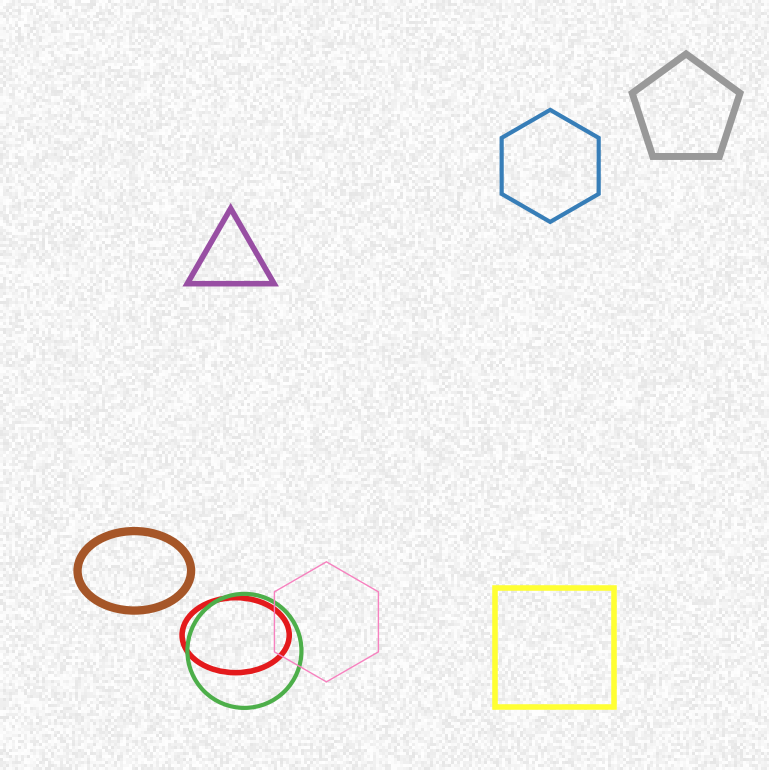[{"shape": "oval", "thickness": 2, "radius": 0.35, "center": [0.306, 0.175]}, {"shape": "hexagon", "thickness": 1.5, "radius": 0.36, "center": [0.715, 0.785]}, {"shape": "circle", "thickness": 1.5, "radius": 0.37, "center": [0.317, 0.155]}, {"shape": "triangle", "thickness": 2, "radius": 0.33, "center": [0.3, 0.664]}, {"shape": "square", "thickness": 2, "radius": 0.39, "center": [0.72, 0.159]}, {"shape": "oval", "thickness": 3, "radius": 0.37, "center": [0.174, 0.259]}, {"shape": "hexagon", "thickness": 0.5, "radius": 0.39, "center": [0.424, 0.192]}, {"shape": "pentagon", "thickness": 2.5, "radius": 0.37, "center": [0.891, 0.856]}]